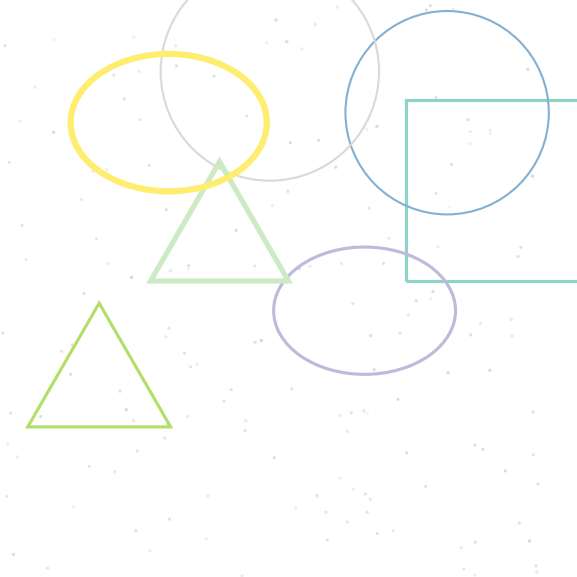[{"shape": "square", "thickness": 1.5, "radius": 0.78, "center": [0.86, 0.67]}, {"shape": "oval", "thickness": 1.5, "radius": 0.79, "center": [0.631, 0.461]}, {"shape": "circle", "thickness": 1, "radius": 0.88, "center": [0.774, 0.804]}, {"shape": "triangle", "thickness": 1.5, "radius": 0.71, "center": [0.172, 0.331]}, {"shape": "circle", "thickness": 1, "radius": 0.95, "center": [0.467, 0.875]}, {"shape": "triangle", "thickness": 2.5, "radius": 0.69, "center": [0.38, 0.581]}, {"shape": "oval", "thickness": 3, "radius": 0.85, "center": [0.292, 0.787]}]